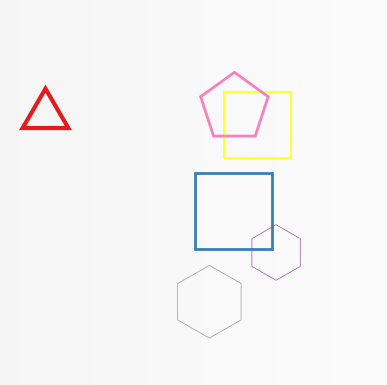[{"shape": "triangle", "thickness": 3, "radius": 0.34, "center": [0.117, 0.702]}, {"shape": "square", "thickness": 2, "radius": 0.5, "center": [0.603, 0.451]}, {"shape": "hexagon", "thickness": 0.5, "radius": 0.36, "center": [0.712, 0.344]}, {"shape": "square", "thickness": 1.5, "radius": 0.43, "center": [0.665, 0.676]}, {"shape": "pentagon", "thickness": 2, "radius": 0.46, "center": [0.605, 0.721]}, {"shape": "hexagon", "thickness": 0.5, "radius": 0.47, "center": [0.54, 0.216]}]